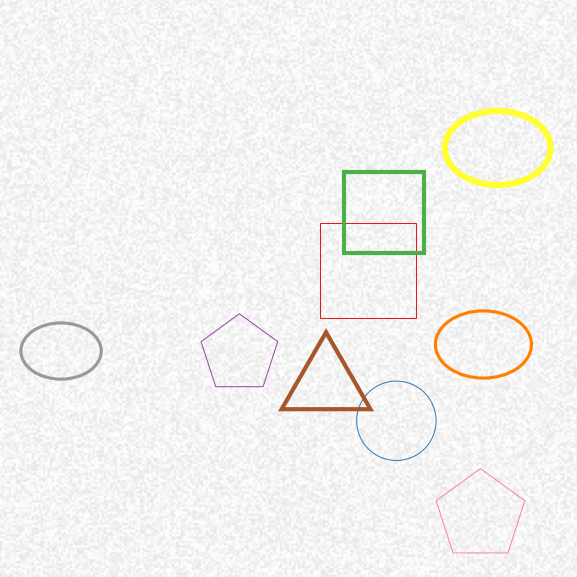[{"shape": "square", "thickness": 0.5, "radius": 0.42, "center": [0.637, 0.531]}, {"shape": "circle", "thickness": 0.5, "radius": 0.34, "center": [0.686, 0.271]}, {"shape": "square", "thickness": 2, "radius": 0.35, "center": [0.665, 0.631]}, {"shape": "pentagon", "thickness": 0.5, "radius": 0.35, "center": [0.415, 0.386]}, {"shape": "oval", "thickness": 1.5, "radius": 0.42, "center": [0.837, 0.403]}, {"shape": "oval", "thickness": 3, "radius": 0.46, "center": [0.862, 0.743]}, {"shape": "triangle", "thickness": 2, "radius": 0.44, "center": [0.565, 0.335]}, {"shape": "pentagon", "thickness": 0.5, "radius": 0.4, "center": [0.832, 0.107]}, {"shape": "oval", "thickness": 1.5, "radius": 0.35, "center": [0.106, 0.391]}]